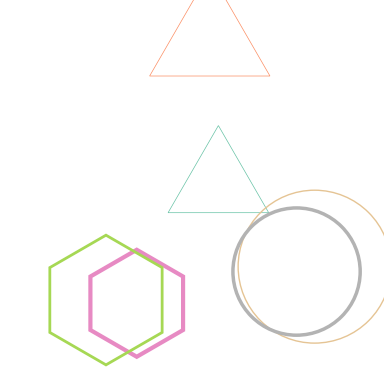[{"shape": "triangle", "thickness": 0.5, "radius": 0.75, "center": [0.567, 0.523]}, {"shape": "triangle", "thickness": 0.5, "radius": 0.9, "center": [0.545, 0.893]}, {"shape": "hexagon", "thickness": 3, "radius": 0.69, "center": [0.355, 0.212]}, {"shape": "hexagon", "thickness": 2, "radius": 0.84, "center": [0.275, 0.221]}, {"shape": "circle", "thickness": 1, "radius": 0.99, "center": [0.817, 0.307]}, {"shape": "circle", "thickness": 2.5, "radius": 0.83, "center": [0.77, 0.295]}]